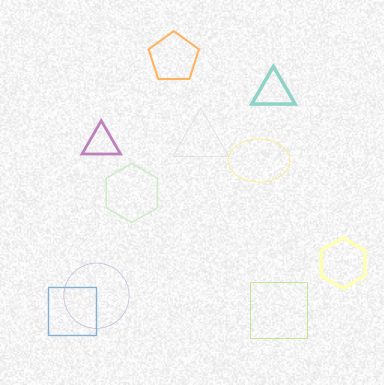[{"shape": "triangle", "thickness": 2.5, "radius": 0.33, "center": [0.71, 0.762]}, {"shape": "hexagon", "thickness": 2.5, "radius": 0.33, "center": [0.891, 0.317]}, {"shape": "circle", "thickness": 0.5, "radius": 0.42, "center": [0.251, 0.232]}, {"shape": "square", "thickness": 1, "radius": 0.31, "center": [0.186, 0.192]}, {"shape": "pentagon", "thickness": 1.5, "radius": 0.34, "center": [0.451, 0.851]}, {"shape": "square", "thickness": 0.5, "radius": 0.37, "center": [0.724, 0.194]}, {"shape": "triangle", "thickness": 0.5, "radius": 0.42, "center": [0.521, 0.636]}, {"shape": "triangle", "thickness": 2, "radius": 0.29, "center": [0.263, 0.629]}, {"shape": "hexagon", "thickness": 1, "radius": 0.38, "center": [0.342, 0.499]}, {"shape": "oval", "thickness": 0.5, "radius": 0.4, "center": [0.673, 0.583]}]